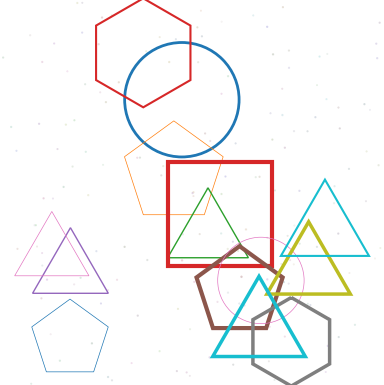[{"shape": "circle", "thickness": 2, "radius": 0.74, "center": [0.472, 0.741]}, {"shape": "pentagon", "thickness": 0.5, "radius": 0.52, "center": [0.182, 0.119]}, {"shape": "pentagon", "thickness": 0.5, "radius": 0.67, "center": [0.451, 0.551]}, {"shape": "triangle", "thickness": 1, "radius": 0.61, "center": [0.54, 0.391]}, {"shape": "square", "thickness": 3, "radius": 0.68, "center": [0.572, 0.445]}, {"shape": "hexagon", "thickness": 1.5, "radius": 0.71, "center": [0.372, 0.863]}, {"shape": "triangle", "thickness": 1, "radius": 0.57, "center": [0.183, 0.295]}, {"shape": "pentagon", "thickness": 3, "radius": 0.59, "center": [0.622, 0.243]}, {"shape": "triangle", "thickness": 0.5, "radius": 0.56, "center": [0.135, 0.339]}, {"shape": "circle", "thickness": 0.5, "radius": 0.56, "center": [0.678, 0.272]}, {"shape": "hexagon", "thickness": 2.5, "radius": 0.58, "center": [0.757, 0.112]}, {"shape": "triangle", "thickness": 2.5, "radius": 0.63, "center": [0.802, 0.299]}, {"shape": "triangle", "thickness": 2.5, "radius": 0.69, "center": [0.673, 0.143]}, {"shape": "triangle", "thickness": 1.5, "radius": 0.66, "center": [0.844, 0.401]}]